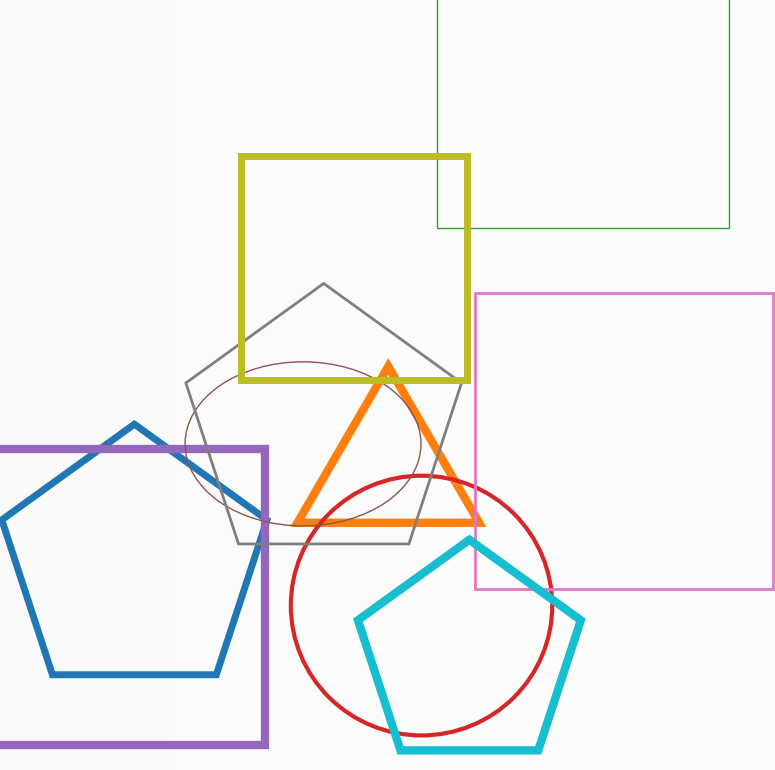[{"shape": "pentagon", "thickness": 2.5, "radius": 0.9, "center": [0.173, 0.269]}, {"shape": "triangle", "thickness": 3, "radius": 0.68, "center": [0.501, 0.389]}, {"shape": "square", "thickness": 0.5, "radius": 0.94, "center": [0.752, 0.892]}, {"shape": "circle", "thickness": 1.5, "radius": 0.84, "center": [0.544, 0.214]}, {"shape": "square", "thickness": 3, "radius": 0.96, "center": [0.15, 0.225]}, {"shape": "oval", "thickness": 0.5, "radius": 0.76, "center": [0.391, 0.424]}, {"shape": "square", "thickness": 1, "radius": 0.96, "center": [0.805, 0.428]}, {"shape": "pentagon", "thickness": 1, "radius": 0.93, "center": [0.418, 0.445]}, {"shape": "square", "thickness": 2.5, "radius": 0.73, "center": [0.457, 0.652]}, {"shape": "pentagon", "thickness": 3, "radius": 0.76, "center": [0.606, 0.148]}]